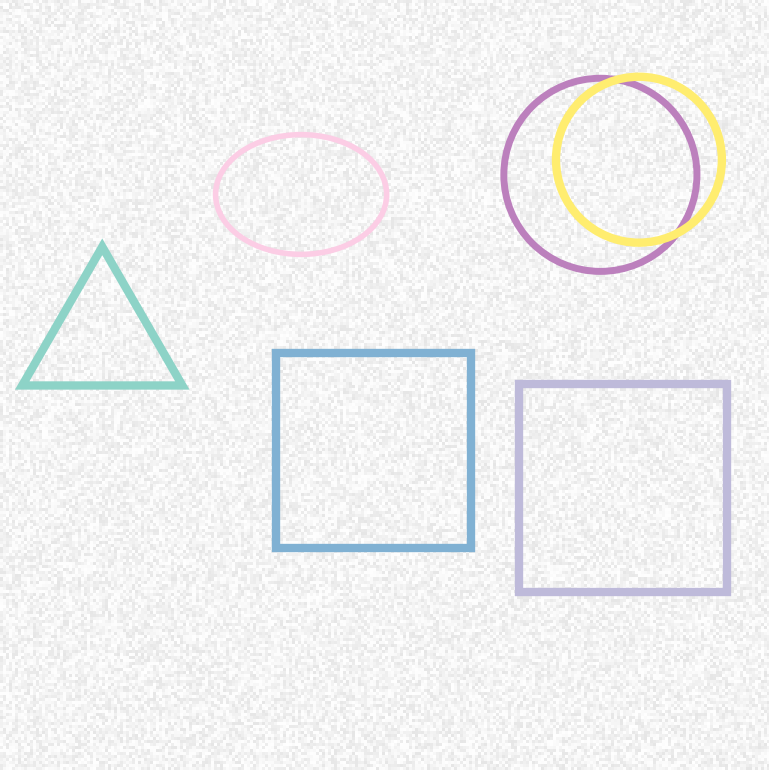[{"shape": "triangle", "thickness": 3, "radius": 0.6, "center": [0.133, 0.559]}, {"shape": "square", "thickness": 3, "radius": 0.68, "center": [0.809, 0.367]}, {"shape": "square", "thickness": 3, "radius": 0.63, "center": [0.485, 0.415]}, {"shape": "oval", "thickness": 2, "radius": 0.56, "center": [0.391, 0.747]}, {"shape": "circle", "thickness": 2.5, "radius": 0.63, "center": [0.78, 0.773]}, {"shape": "circle", "thickness": 3, "radius": 0.54, "center": [0.83, 0.793]}]